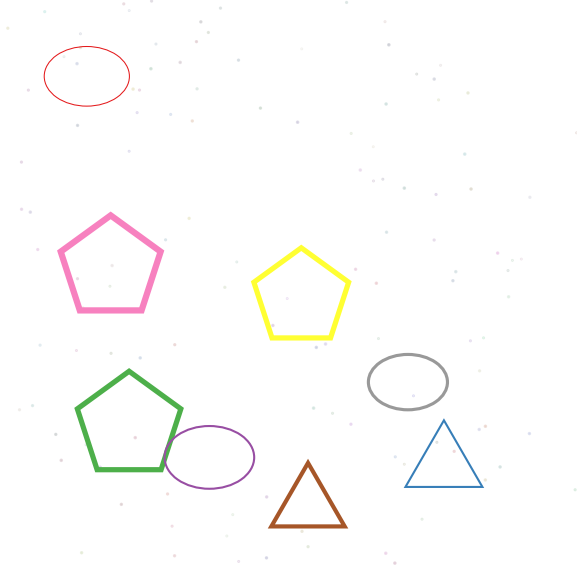[{"shape": "oval", "thickness": 0.5, "radius": 0.37, "center": [0.15, 0.867]}, {"shape": "triangle", "thickness": 1, "radius": 0.38, "center": [0.769, 0.194]}, {"shape": "pentagon", "thickness": 2.5, "radius": 0.47, "center": [0.224, 0.262]}, {"shape": "oval", "thickness": 1, "radius": 0.39, "center": [0.363, 0.207]}, {"shape": "pentagon", "thickness": 2.5, "radius": 0.43, "center": [0.522, 0.484]}, {"shape": "triangle", "thickness": 2, "radius": 0.37, "center": [0.533, 0.124]}, {"shape": "pentagon", "thickness": 3, "radius": 0.45, "center": [0.192, 0.535]}, {"shape": "oval", "thickness": 1.5, "radius": 0.34, "center": [0.706, 0.337]}]